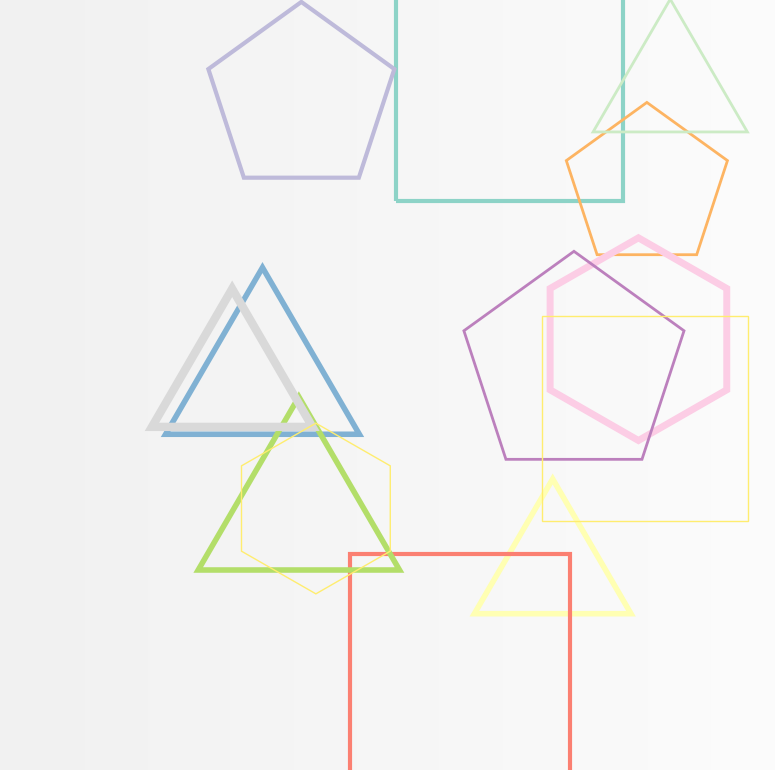[{"shape": "square", "thickness": 1.5, "radius": 0.73, "center": [0.657, 0.885]}, {"shape": "triangle", "thickness": 2, "radius": 0.58, "center": [0.713, 0.261]}, {"shape": "pentagon", "thickness": 1.5, "radius": 0.63, "center": [0.389, 0.871]}, {"shape": "square", "thickness": 1.5, "radius": 0.71, "center": [0.594, 0.138]}, {"shape": "triangle", "thickness": 2, "radius": 0.72, "center": [0.339, 0.508]}, {"shape": "pentagon", "thickness": 1, "radius": 0.55, "center": [0.835, 0.758]}, {"shape": "triangle", "thickness": 2, "radius": 0.75, "center": [0.386, 0.335]}, {"shape": "hexagon", "thickness": 2.5, "radius": 0.66, "center": [0.824, 0.56]}, {"shape": "triangle", "thickness": 3, "radius": 0.6, "center": [0.3, 0.505]}, {"shape": "pentagon", "thickness": 1, "radius": 0.75, "center": [0.741, 0.524]}, {"shape": "triangle", "thickness": 1, "radius": 0.57, "center": [0.865, 0.886]}, {"shape": "square", "thickness": 0.5, "radius": 0.66, "center": [0.832, 0.456]}, {"shape": "hexagon", "thickness": 0.5, "radius": 0.55, "center": [0.408, 0.34]}]